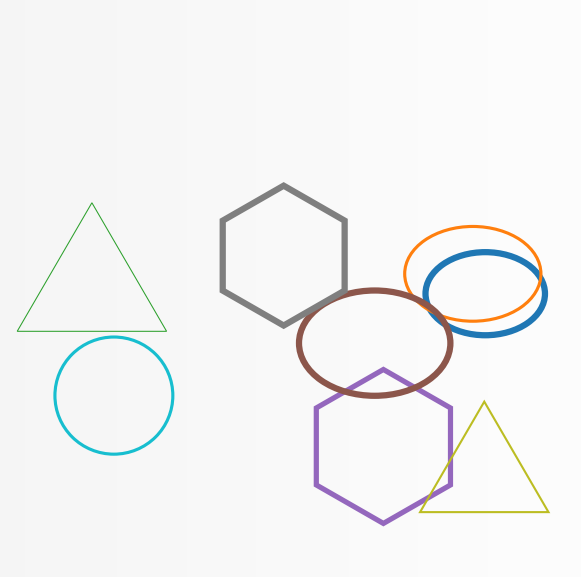[{"shape": "oval", "thickness": 3, "radius": 0.51, "center": [0.835, 0.491]}, {"shape": "oval", "thickness": 1.5, "radius": 0.59, "center": [0.813, 0.525]}, {"shape": "triangle", "thickness": 0.5, "radius": 0.74, "center": [0.158, 0.5]}, {"shape": "hexagon", "thickness": 2.5, "radius": 0.67, "center": [0.66, 0.226]}, {"shape": "oval", "thickness": 3, "radius": 0.65, "center": [0.645, 0.405]}, {"shape": "hexagon", "thickness": 3, "radius": 0.61, "center": [0.488, 0.557]}, {"shape": "triangle", "thickness": 1, "radius": 0.64, "center": [0.833, 0.176]}, {"shape": "circle", "thickness": 1.5, "radius": 0.51, "center": [0.196, 0.314]}]